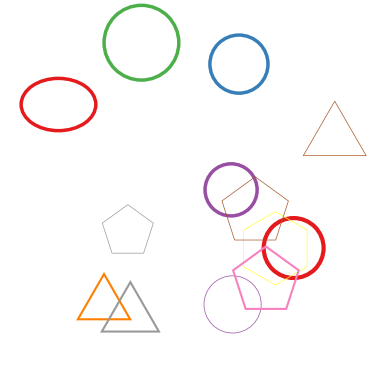[{"shape": "circle", "thickness": 3, "radius": 0.39, "center": [0.763, 0.356]}, {"shape": "oval", "thickness": 2.5, "radius": 0.49, "center": [0.152, 0.729]}, {"shape": "circle", "thickness": 2.5, "radius": 0.38, "center": [0.621, 0.833]}, {"shape": "circle", "thickness": 2.5, "radius": 0.49, "center": [0.367, 0.889]}, {"shape": "circle", "thickness": 2.5, "radius": 0.34, "center": [0.6, 0.507]}, {"shape": "circle", "thickness": 0.5, "radius": 0.37, "center": [0.604, 0.209]}, {"shape": "triangle", "thickness": 1.5, "radius": 0.39, "center": [0.27, 0.21]}, {"shape": "hexagon", "thickness": 0.5, "radius": 0.48, "center": [0.715, 0.355]}, {"shape": "pentagon", "thickness": 0.5, "radius": 0.45, "center": [0.663, 0.45]}, {"shape": "triangle", "thickness": 0.5, "radius": 0.47, "center": [0.869, 0.643]}, {"shape": "pentagon", "thickness": 1.5, "radius": 0.45, "center": [0.691, 0.27]}, {"shape": "triangle", "thickness": 1.5, "radius": 0.43, "center": [0.339, 0.182]}, {"shape": "pentagon", "thickness": 0.5, "radius": 0.35, "center": [0.332, 0.399]}]